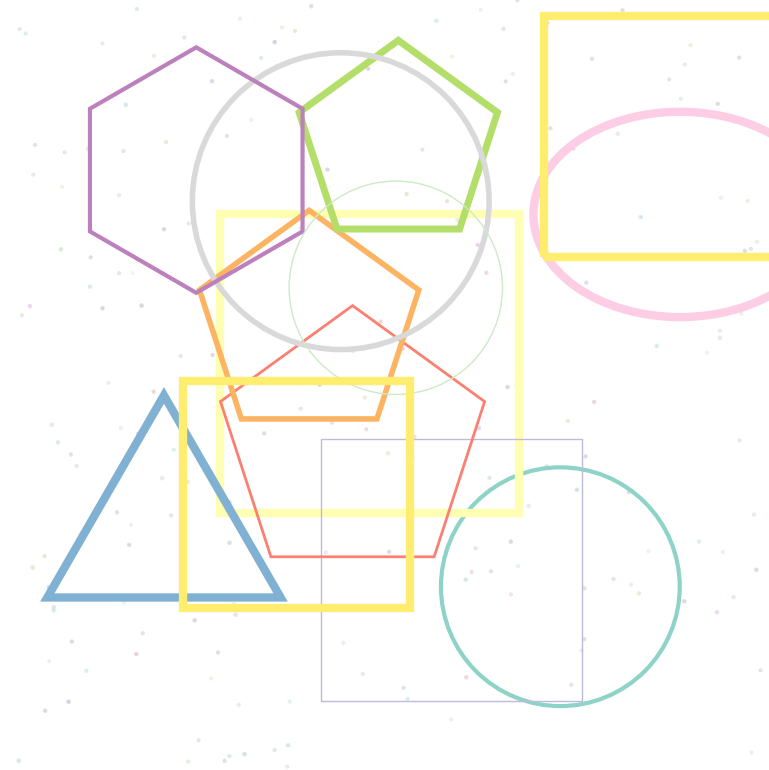[{"shape": "circle", "thickness": 1.5, "radius": 0.78, "center": [0.728, 0.238]}, {"shape": "square", "thickness": 3, "radius": 0.97, "center": [0.48, 0.528]}, {"shape": "square", "thickness": 0.5, "radius": 0.85, "center": [0.586, 0.26]}, {"shape": "pentagon", "thickness": 1, "radius": 0.9, "center": [0.458, 0.423]}, {"shape": "triangle", "thickness": 3, "radius": 0.87, "center": [0.213, 0.312]}, {"shape": "pentagon", "thickness": 2, "radius": 0.75, "center": [0.401, 0.577]}, {"shape": "pentagon", "thickness": 2.5, "radius": 0.68, "center": [0.517, 0.812]}, {"shape": "oval", "thickness": 3, "radius": 0.95, "center": [0.883, 0.722]}, {"shape": "circle", "thickness": 2, "radius": 0.96, "center": [0.442, 0.739]}, {"shape": "hexagon", "thickness": 1.5, "radius": 0.8, "center": [0.255, 0.779]}, {"shape": "circle", "thickness": 0.5, "radius": 0.69, "center": [0.514, 0.626]}, {"shape": "square", "thickness": 3, "radius": 0.78, "center": [0.863, 0.823]}, {"shape": "square", "thickness": 3, "radius": 0.74, "center": [0.385, 0.357]}]